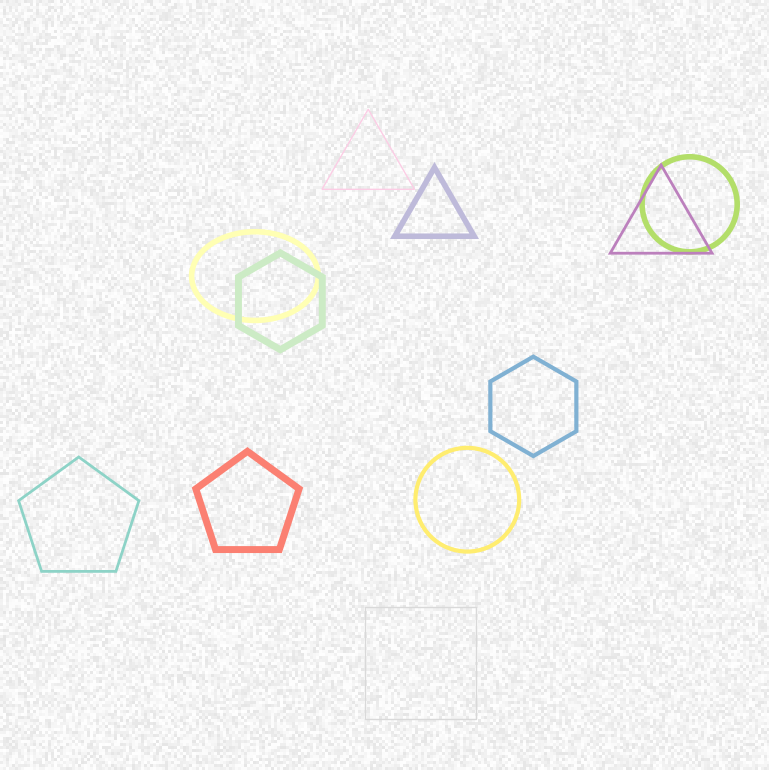[{"shape": "pentagon", "thickness": 1, "radius": 0.41, "center": [0.102, 0.324]}, {"shape": "oval", "thickness": 2, "radius": 0.41, "center": [0.331, 0.641]}, {"shape": "triangle", "thickness": 2, "radius": 0.3, "center": [0.564, 0.723]}, {"shape": "pentagon", "thickness": 2.5, "radius": 0.35, "center": [0.321, 0.343]}, {"shape": "hexagon", "thickness": 1.5, "radius": 0.32, "center": [0.693, 0.472]}, {"shape": "circle", "thickness": 2, "radius": 0.31, "center": [0.896, 0.735]}, {"shape": "triangle", "thickness": 0.5, "radius": 0.35, "center": [0.478, 0.789]}, {"shape": "square", "thickness": 0.5, "radius": 0.36, "center": [0.546, 0.139]}, {"shape": "triangle", "thickness": 1, "radius": 0.38, "center": [0.859, 0.709]}, {"shape": "hexagon", "thickness": 2.5, "radius": 0.31, "center": [0.364, 0.609]}, {"shape": "circle", "thickness": 1.5, "radius": 0.34, "center": [0.607, 0.351]}]